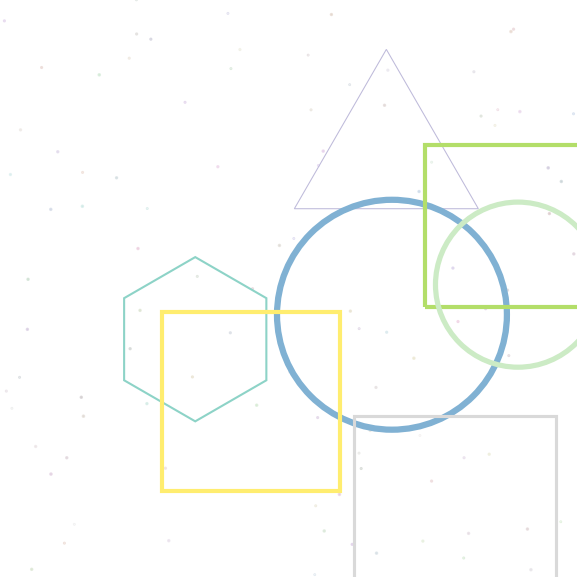[{"shape": "hexagon", "thickness": 1, "radius": 0.71, "center": [0.338, 0.412]}, {"shape": "triangle", "thickness": 0.5, "radius": 0.92, "center": [0.669, 0.73]}, {"shape": "circle", "thickness": 3, "radius": 1.0, "center": [0.679, 0.454]}, {"shape": "square", "thickness": 2, "radius": 0.7, "center": [0.876, 0.608]}, {"shape": "square", "thickness": 1.5, "radius": 0.87, "center": [0.788, 0.104]}, {"shape": "circle", "thickness": 2.5, "radius": 0.71, "center": [0.897, 0.506]}, {"shape": "square", "thickness": 2, "radius": 0.77, "center": [0.434, 0.304]}]